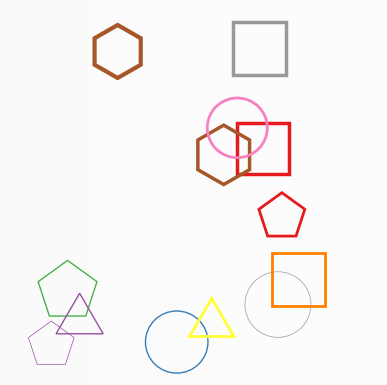[{"shape": "square", "thickness": 2.5, "radius": 0.33, "center": [0.679, 0.614]}, {"shape": "pentagon", "thickness": 2, "radius": 0.31, "center": [0.727, 0.437]}, {"shape": "circle", "thickness": 1, "radius": 0.4, "center": [0.456, 0.112]}, {"shape": "pentagon", "thickness": 1, "radius": 0.4, "center": [0.174, 0.244]}, {"shape": "triangle", "thickness": 1, "radius": 0.35, "center": [0.205, 0.168]}, {"shape": "pentagon", "thickness": 0.5, "radius": 0.31, "center": [0.132, 0.104]}, {"shape": "square", "thickness": 2, "radius": 0.34, "center": [0.771, 0.274]}, {"shape": "triangle", "thickness": 2, "radius": 0.33, "center": [0.546, 0.159]}, {"shape": "hexagon", "thickness": 2.5, "radius": 0.39, "center": [0.577, 0.598]}, {"shape": "hexagon", "thickness": 3, "radius": 0.34, "center": [0.304, 0.866]}, {"shape": "circle", "thickness": 2, "radius": 0.39, "center": [0.612, 0.668]}, {"shape": "circle", "thickness": 0.5, "radius": 0.43, "center": [0.717, 0.209]}, {"shape": "square", "thickness": 2.5, "radius": 0.34, "center": [0.671, 0.874]}]